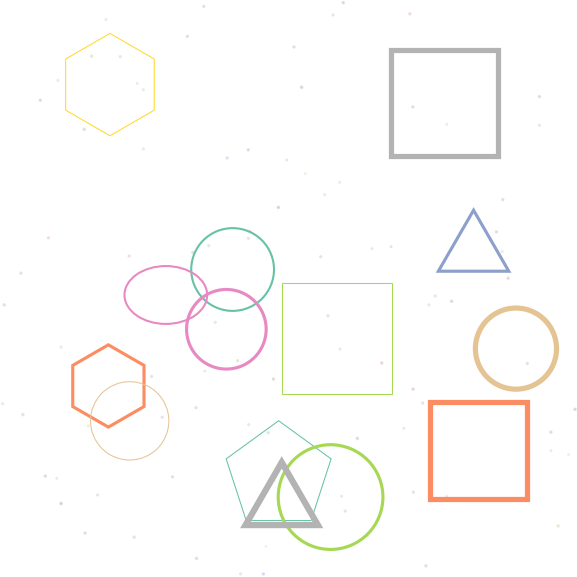[{"shape": "circle", "thickness": 1, "radius": 0.36, "center": [0.403, 0.532]}, {"shape": "pentagon", "thickness": 0.5, "radius": 0.48, "center": [0.482, 0.175]}, {"shape": "hexagon", "thickness": 1.5, "radius": 0.36, "center": [0.188, 0.331]}, {"shape": "square", "thickness": 2.5, "radius": 0.42, "center": [0.829, 0.219]}, {"shape": "triangle", "thickness": 1.5, "radius": 0.35, "center": [0.82, 0.565]}, {"shape": "circle", "thickness": 1.5, "radius": 0.34, "center": [0.392, 0.429]}, {"shape": "oval", "thickness": 1, "radius": 0.36, "center": [0.287, 0.488]}, {"shape": "circle", "thickness": 1.5, "radius": 0.45, "center": [0.572, 0.138]}, {"shape": "square", "thickness": 0.5, "radius": 0.48, "center": [0.584, 0.413]}, {"shape": "hexagon", "thickness": 0.5, "radius": 0.44, "center": [0.19, 0.853]}, {"shape": "circle", "thickness": 0.5, "radius": 0.34, "center": [0.225, 0.27]}, {"shape": "circle", "thickness": 2.5, "radius": 0.35, "center": [0.893, 0.395]}, {"shape": "square", "thickness": 2.5, "radius": 0.46, "center": [0.77, 0.82]}, {"shape": "triangle", "thickness": 3, "radius": 0.36, "center": [0.488, 0.126]}]